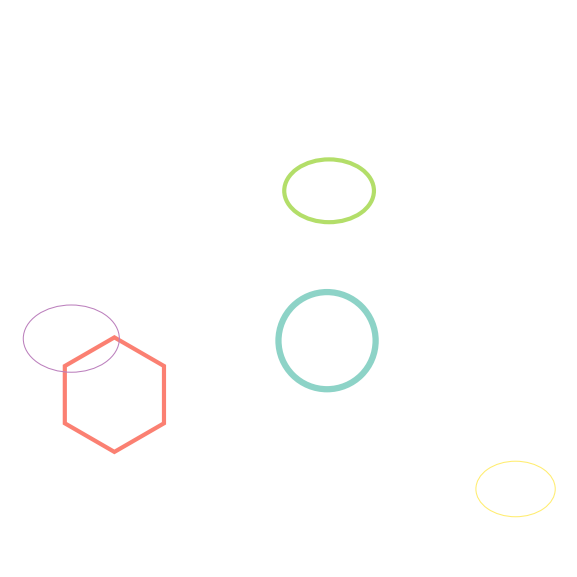[{"shape": "circle", "thickness": 3, "radius": 0.42, "center": [0.566, 0.409]}, {"shape": "hexagon", "thickness": 2, "radius": 0.5, "center": [0.198, 0.316]}, {"shape": "oval", "thickness": 2, "radius": 0.39, "center": [0.57, 0.669]}, {"shape": "oval", "thickness": 0.5, "radius": 0.42, "center": [0.123, 0.413]}, {"shape": "oval", "thickness": 0.5, "radius": 0.34, "center": [0.893, 0.152]}]